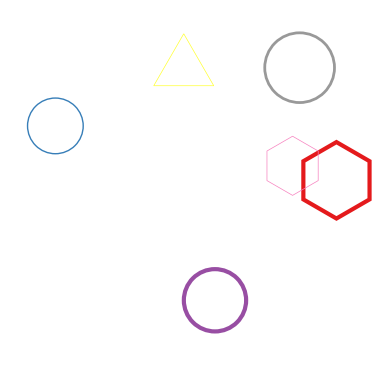[{"shape": "hexagon", "thickness": 3, "radius": 0.5, "center": [0.874, 0.532]}, {"shape": "circle", "thickness": 1, "radius": 0.36, "center": [0.144, 0.673]}, {"shape": "circle", "thickness": 3, "radius": 0.4, "center": [0.558, 0.22]}, {"shape": "triangle", "thickness": 0.5, "radius": 0.45, "center": [0.477, 0.822]}, {"shape": "hexagon", "thickness": 0.5, "radius": 0.38, "center": [0.76, 0.569]}, {"shape": "circle", "thickness": 2, "radius": 0.45, "center": [0.778, 0.824]}]